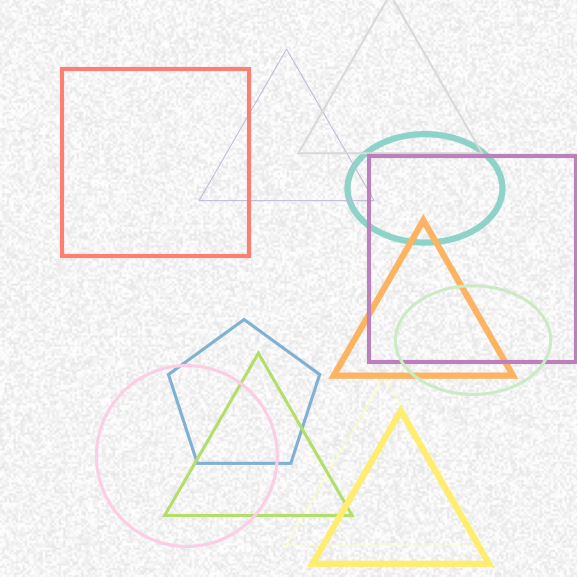[{"shape": "oval", "thickness": 3, "radius": 0.67, "center": [0.736, 0.673]}, {"shape": "triangle", "thickness": 0.5, "radius": 0.98, "center": [0.665, 0.153]}, {"shape": "triangle", "thickness": 0.5, "radius": 0.87, "center": [0.496, 0.739]}, {"shape": "square", "thickness": 2, "radius": 0.81, "center": [0.269, 0.718]}, {"shape": "pentagon", "thickness": 1.5, "radius": 0.69, "center": [0.423, 0.308]}, {"shape": "triangle", "thickness": 3, "radius": 0.9, "center": [0.733, 0.438]}, {"shape": "triangle", "thickness": 1.5, "radius": 0.94, "center": [0.447, 0.2]}, {"shape": "circle", "thickness": 1.5, "radius": 0.78, "center": [0.324, 0.21]}, {"shape": "triangle", "thickness": 1, "radius": 0.92, "center": [0.676, 0.826]}, {"shape": "square", "thickness": 2, "radius": 0.89, "center": [0.818, 0.551]}, {"shape": "oval", "thickness": 1.5, "radius": 0.67, "center": [0.819, 0.41]}, {"shape": "triangle", "thickness": 3, "radius": 0.88, "center": [0.694, 0.111]}]